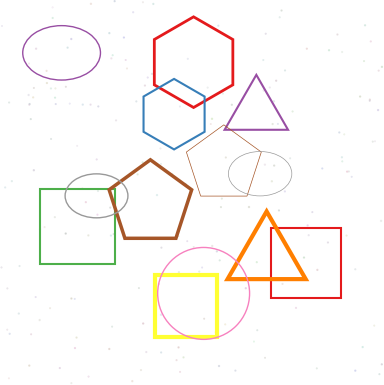[{"shape": "square", "thickness": 1.5, "radius": 0.46, "center": [0.795, 0.316]}, {"shape": "hexagon", "thickness": 2, "radius": 0.59, "center": [0.503, 0.839]}, {"shape": "hexagon", "thickness": 1.5, "radius": 0.46, "center": [0.452, 0.703]}, {"shape": "square", "thickness": 1.5, "radius": 0.49, "center": [0.202, 0.411]}, {"shape": "triangle", "thickness": 1.5, "radius": 0.48, "center": [0.666, 0.71]}, {"shape": "oval", "thickness": 1, "radius": 0.5, "center": [0.16, 0.863]}, {"shape": "triangle", "thickness": 3, "radius": 0.59, "center": [0.693, 0.334]}, {"shape": "square", "thickness": 3, "radius": 0.4, "center": [0.483, 0.206]}, {"shape": "pentagon", "thickness": 2.5, "radius": 0.56, "center": [0.391, 0.472]}, {"shape": "pentagon", "thickness": 0.5, "radius": 0.51, "center": [0.581, 0.573]}, {"shape": "circle", "thickness": 1, "radius": 0.6, "center": [0.529, 0.238]}, {"shape": "oval", "thickness": 1, "radius": 0.41, "center": [0.251, 0.491]}, {"shape": "oval", "thickness": 0.5, "radius": 0.41, "center": [0.676, 0.549]}]